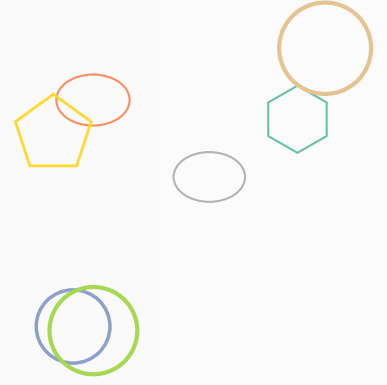[{"shape": "hexagon", "thickness": 1.5, "radius": 0.44, "center": [0.768, 0.69]}, {"shape": "oval", "thickness": 1.5, "radius": 0.47, "center": [0.24, 0.74]}, {"shape": "circle", "thickness": 2.5, "radius": 0.48, "center": [0.189, 0.152]}, {"shape": "circle", "thickness": 3, "radius": 0.57, "center": [0.241, 0.141]}, {"shape": "pentagon", "thickness": 2, "radius": 0.51, "center": [0.138, 0.652]}, {"shape": "circle", "thickness": 3, "radius": 0.59, "center": [0.839, 0.875]}, {"shape": "oval", "thickness": 1.5, "radius": 0.46, "center": [0.54, 0.54]}]